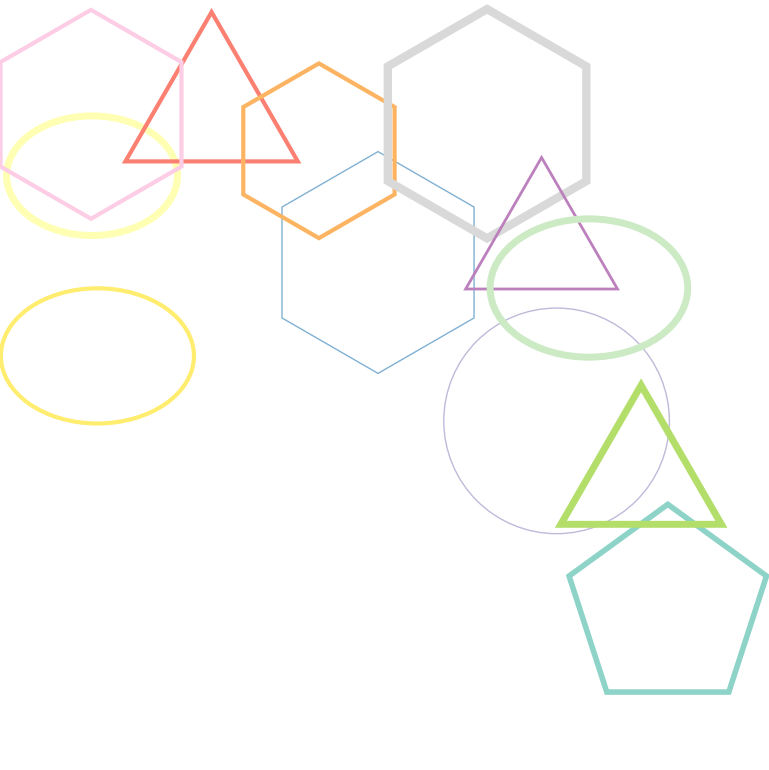[{"shape": "pentagon", "thickness": 2, "radius": 0.67, "center": [0.867, 0.21]}, {"shape": "oval", "thickness": 2.5, "radius": 0.55, "center": [0.12, 0.772]}, {"shape": "circle", "thickness": 0.5, "radius": 0.73, "center": [0.723, 0.453]}, {"shape": "triangle", "thickness": 1.5, "radius": 0.65, "center": [0.275, 0.855]}, {"shape": "hexagon", "thickness": 0.5, "radius": 0.72, "center": [0.491, 0.659]}, {"shape": "hexagon", "thickness": 1.5, "radius": 0.57, "center": [0.414, 0.804]}, {"shape": "triangle", "thickness": 2.5, "radius": 0.6, "center": [0.833, 0.379]}, {"shape": "hexagon", "thickness": 1.5, "radius": 0.68, "center": [0.118, 0.852]}, {"shape": "hexagon", "thickness": 3, "radius": 0.74, "center": [0.633, 0.839]}, {"shape": "triangle", "thickness": 1, "radius": 0.57, "center": [0.703, 0.682]}, {"shape": "oval", "thickness": 2.5, "radius": 0.64, "center": [0.765, 0.626]}, {"shape": "oval", "thickness": 1.5, "radius": 0.63, "center": [0.126, 0.538]}]